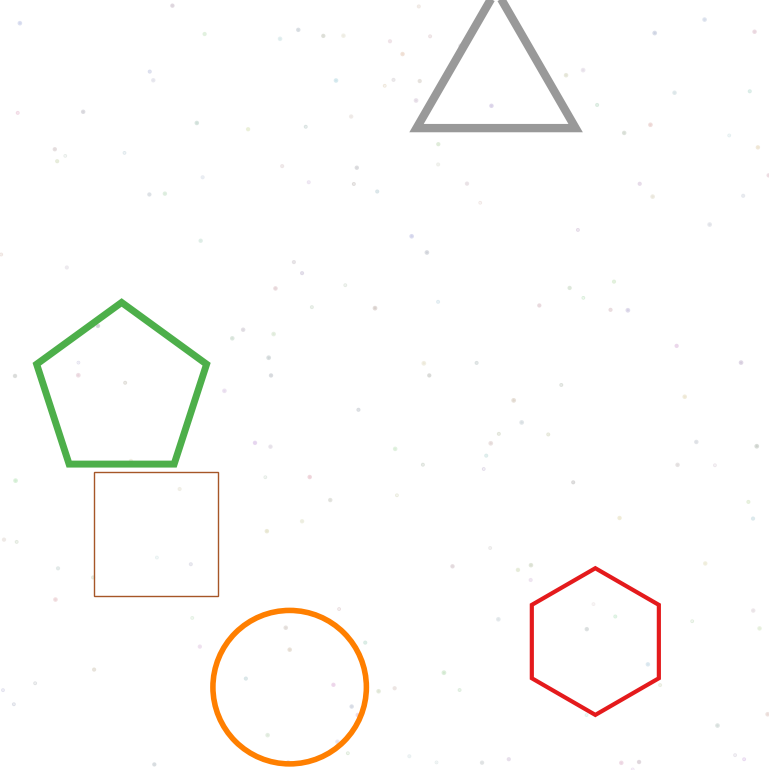[{"shape": "hexagon", "thickness": 1.5, "radius": 0.48, "center": [0.773, 0.167]}, {"shape": "pentagon", "thickness": 2.5, "radius": 0.58, "center": [0.158, 0.491]}, {"shape": "circle", "thickness": 2, "radius": 0.5, "center": [0.376, 0.108]}, {"shape": "square", "thickness": 0.5, "radius": 0.4, "center": [0.203, 0.307]}, {"shape": "triangle", "thickness": 3, "radius": 0.6, "center": [0.644, 0.893]}]